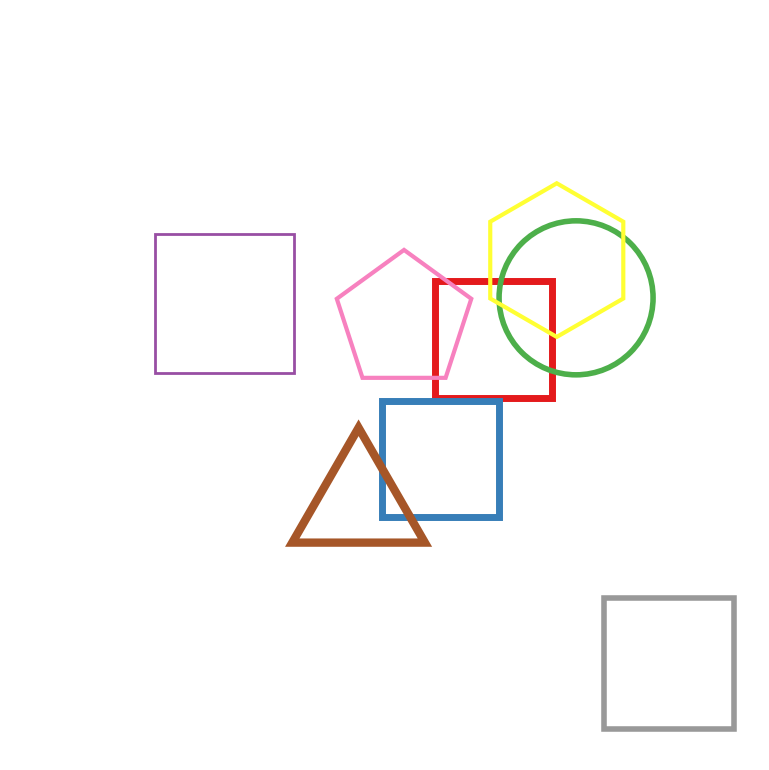[{"shape": "square", "thickness": 2.5, "radius": 0.38, "center": [0.641, 0.559]}, {"shape": "square", "thickness": 2.5, "radius": 0.38, "center": [0.572, 0.404]}, {"shape": "circle", "thickness": 2, "radius": 0.5, "center": [0.748, 0.613]}, {"shape": "square", "thickness": 1, "radius": 0.45, "center": [0.292, 0.606]}, {"shape": "hexagon", "thickness": 1.5, "radius": 0.5, "center": [0.723, 0.662]}, {"shape": "triangle", "thickness": 3, "radius": 0.5, "center": [0.466, 0.345]}, {"shape": "pentagon", "thickness": 1.5, "radius": 0.46, "center": [0.525, 0.584]}, {"shape": "square", "thickness": 2, "radius": 0.42, "center": [0.869, 0.139]}]